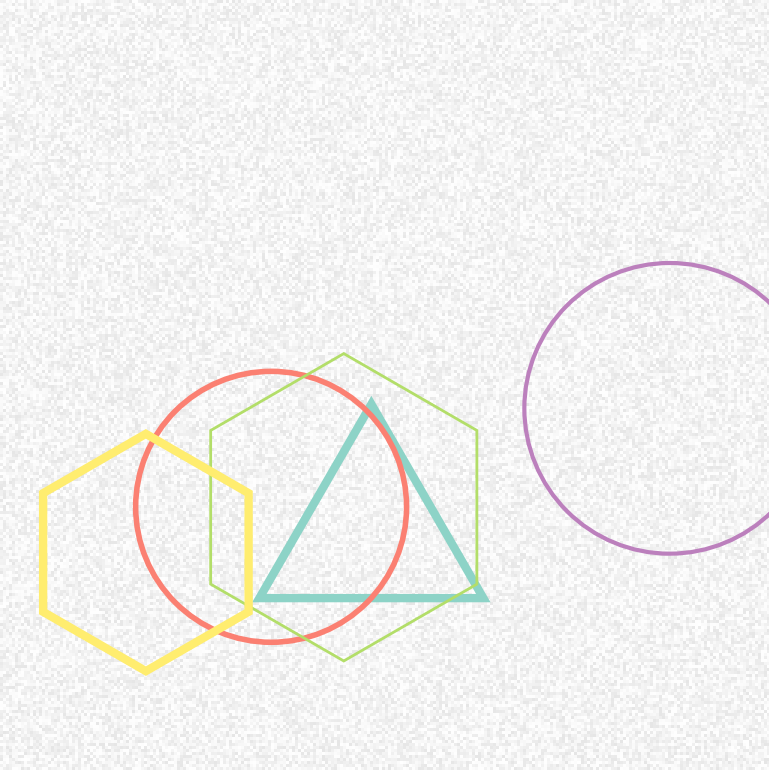[{"shape": "triangle", "thickness": 3, "radius": 0.84, "center": [0.482, 0.307]}, {"shape": "circle", "thickness": 2, "radius": 0.88, "center": [0.352, 0.342]}, {"shape": "hexagon", "thickness": 1, "radius": 1.0, "center": [0.446, 0.341]}, {"shape": "circle", "thickness": 1.5, "radius": 0.94, "center": [0.87, 0.47]}, {"shape": "hexagon", "thickness": 3, "radius": 0.77, "center": [0.189, 0.282]}]